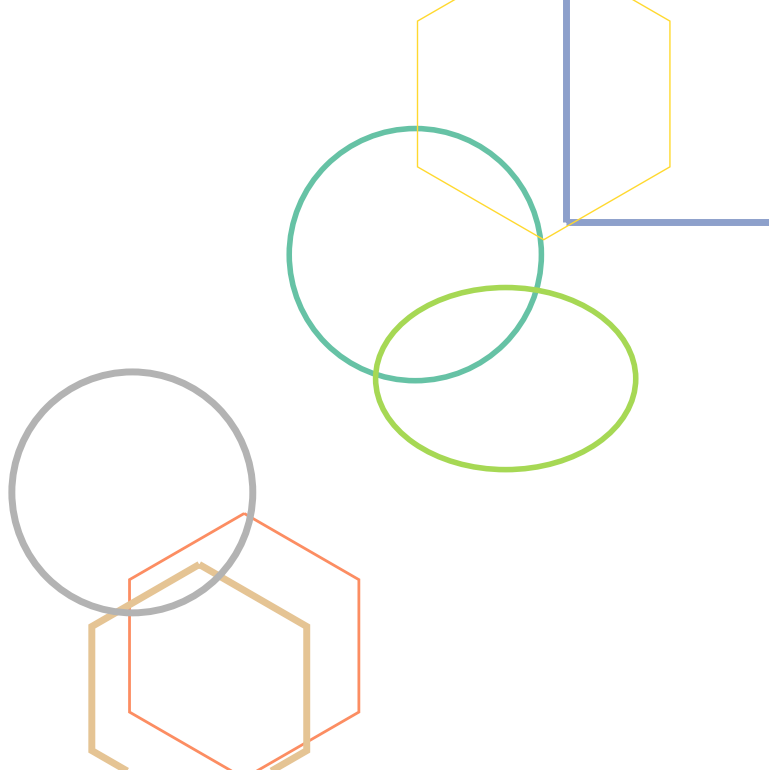[{"shape": "circle", "thickness": 2, "radius": 0.82, "center": [0.539, 0.669]}, {"shape": "hexagon", "thickness": 1, "radius": 0.86, "center": [0.317, 0.161]}, {"shape": "square", "thickness": 2.5, "radius": 0.81, "center": [0.898, 0.874]}, {"shape": "oval", "thickness": 2, "radius": 0.84, "center": [0.657, 0.508]}, {"shape": "hexagon", "thickness": 0.5, "radius": 0.95, "center": [0.706, 0.878]}, {"shape": "hexagon", "thickness": 2.5, "radius": 0.81, "center": [0.259, 0.106]}, {"shape": "circle", "thickness": 2.5, "radius": 0.78, "center": [0.172, 0.361]}]